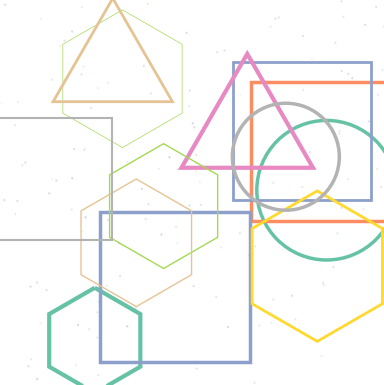[{"shape": "hexagon", "thickness": 3, "radius": 0.68, "center": [0.246, 0.116]}, {"shape": "circle", "thickness": 2.5, "radius": 0.91, "center": [0.848, 0.506]}, {"shape": "square", "thickness": 2.5, "radius": 0.9, "center": [0.833, 0.606]}, {"shape": "square", "thickness": 2.5, "radius": 0.97, "center": [0.454, 0.255]}, {"shape": "square", "thickness": 2, "radius": 0.89, "center": [0.784, 0.659]}, {"shape": "triangle", "thickness": 3, "radius": 0.99, "center": [0.642, 0.663]}, {"shape": "hexagon", "thickness": 1, "radius": 0.81, "center": [0.425, 0.465]}, {"shape": "hexagon", "thickness": 0.5, "radius": 0.89, "center": [0.318, 0.795]}, {"shape": "hexagon", "thickness": 2, "radius": 0.98, "center": [0.824, 0.309]}, {"shape": "hexagon", "thickness": 1, "radius": 0.83, "center": [0.354, 0.369]}, {"shape": "triangle", "thickness": 2, "radius": 0.89, "center": [0.293, 0.825]}, {"shape": "circle", "thickness": 2.5, "radius": 0.69, "center": [0.742, 0.593]}, {"shape": "square", "thickness": 1.5, "radius": 0.79, "center": [0.133, 0.536]}]